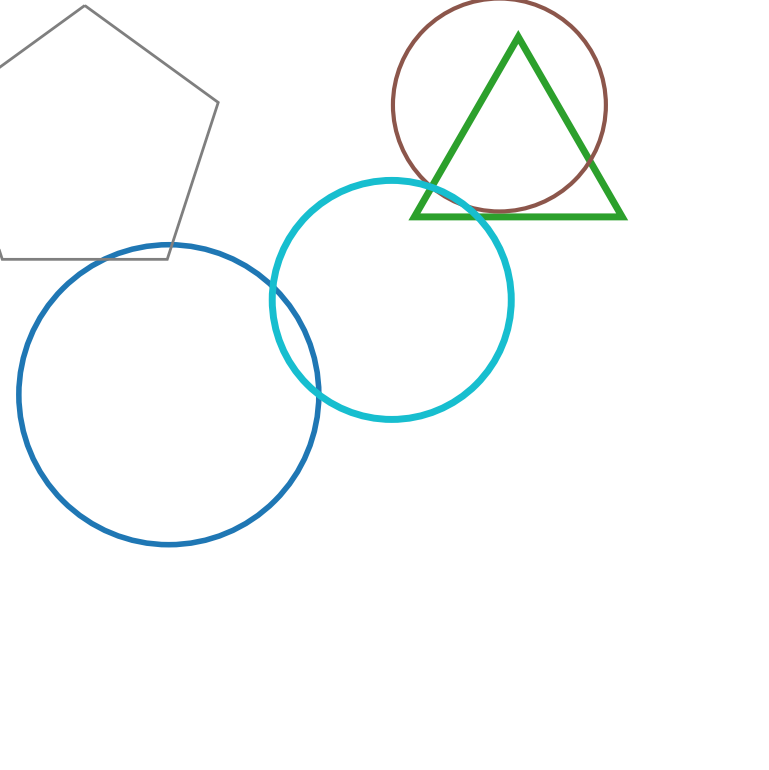[{"shape": "circle", "thickness": 2, "radius": 0.97, "center": [0.219, 0.487]}, {"shape": "triangle", "thickness": 2.5, "radius": 0.78, "center": [0.673, 0.796]}, {"shape": "circle", "thickness": 1.5, "radius": 0.69, "center": [0.649, 0.864]}, {"shape": "pentagon", "thickness": 1, "radius": 0.91, "center": [0.11, 0.811]}, {"shape": "circle", "thickness": 2.5, "radius": 0.78, "center": [0.509, 0.61]}]